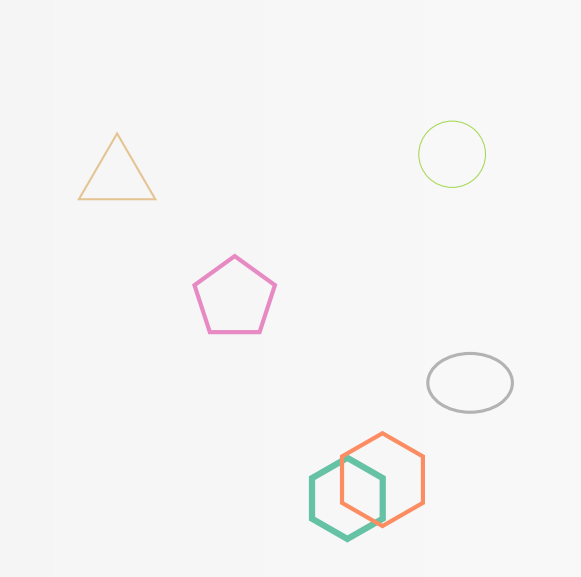[{"shape": "hexagon", "thickness": 3, "radius": 0.35, "center": [0.598, 0.136]}, {"shape": "hexagon", "thickness": 2, "radius": 0.4, "center": [0.658, 0.169]}, {"shape": "pentagon", "thickness": 2, "radius": 0.36, "center": [0.404, 0.483]}, {"shape": "circle", "thickness": 0.5, "radius": 0.29, "center": [0.778, 0.732]}, {"shape": "triangle", "thickness": 1, "radius": 0.38, "center": [0.201, 0.692]}, {"shape": "oval", "thickness": 1.5, "radius": 0.36, "center": [0.809, 0.336]}]